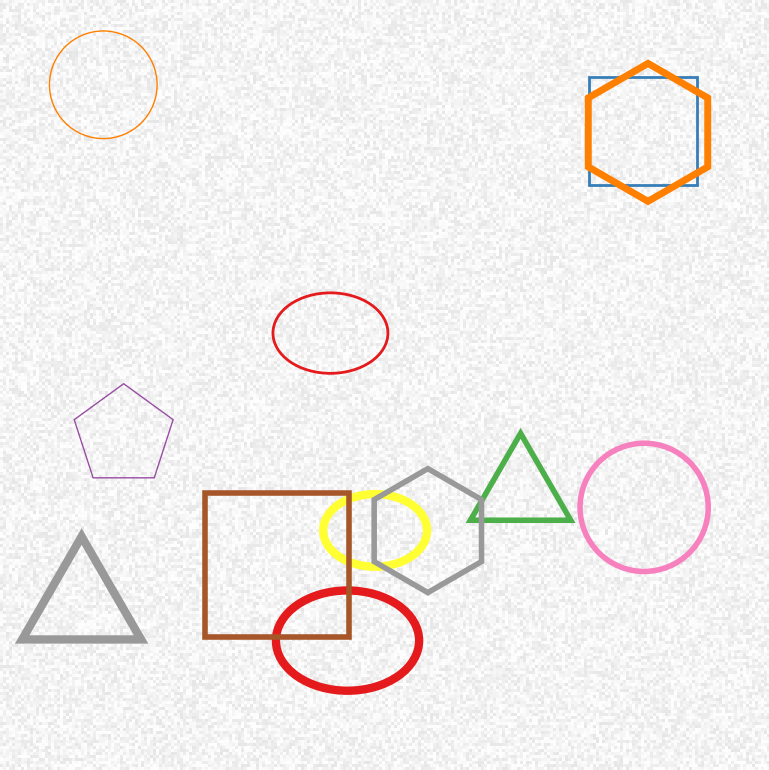[{"shape": "oval", "thickness": 1, "radius": 0.37, "center": [0.429, 0.567]}, {"shape": "oval", "thickness": 3, "radius": 0.46, "center": [0.451, 0.168]}, {"shape": "square", "thickness": 1, "radius": 0.35, "center": [0.835, 0.83]}, {"shape": "triangle", "thickness": 2, "radius": 0.38, "center": [0.676, 0.362]}, {"shape": "pentagon", "thickness": 0.5, "radius": 0.34, "center": [0.161, 0.434]}, {"shape": "hexagon", "thickness": 2.5, "radius": 0.45, "center": [0.842, 0.828]}, {"shape": "circle", "thickness": 0.5, "radius": 0.35, "center": [0.134, 0.89]}, {"shape": "oval", "thickness": 3, "radius": 0.34, "center": [0.487, 0.311]}, {"shape": "square", "thickness": 2, "radius": 0.47, "center": [0.359, 0.266]}, {"shape": "circle", "thickness": 2, "radius": 0.42, "center": [0.837, 0.341]}, {"shape": "hexagon", "thickness": 2, "radius": 0.4, "center": [0.556, 0.311]}, {"shape": "triangle", "thickness": 3, "radius": 0.45, "center": [0.106, 0.214]}]